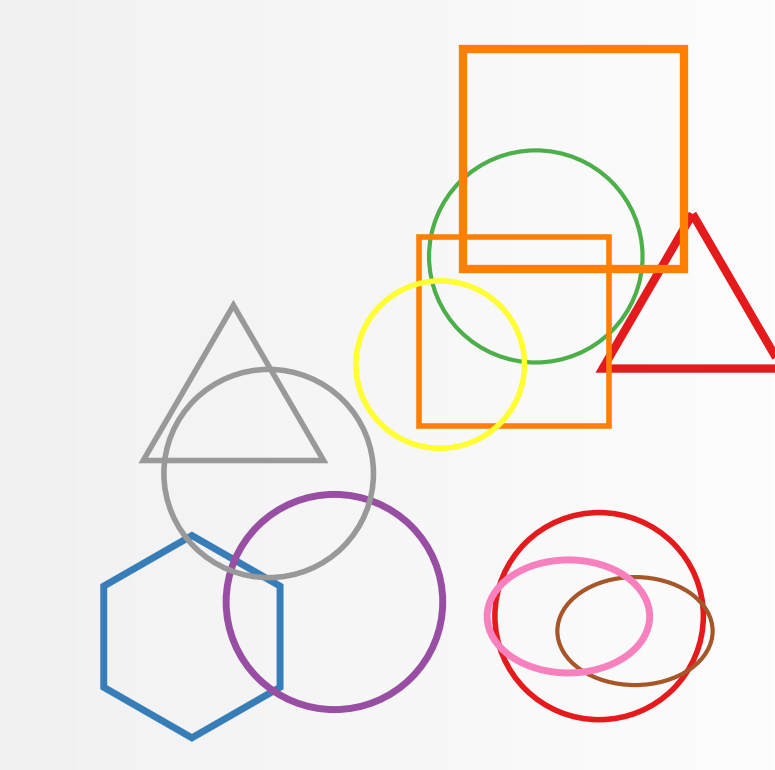[{"shape": "circle", "thickness": 2, "radius": 0.67, "center": [0.773, 0.2]}, {"shape": "triangle", "thickness": 3, "radius": 0.67, "center": [0.894, 0.588]}, {"shape": "hexagon", "thickness": 2.5, "radius": 0.66, "center": [0.248, 0.173]}, {"shape": "circle", "thickness": 1.5, "radius": 0.69, "center": [0.691, 0.667]}, {"shape": "circle", "thickness": 2.5, "radius": 0.7, "center": [0.432, 0.218]}, {"shape": "square", "thickness": 3, "radius": 0.71, "center": [0.74, 0.793]}, {"shape": "square", "thickness": 2, "radius": 0.61, "center": [0.664, 0.57]}, {"shape": "circle", "thickness": 2, "radius": 0.54, "center": [0.568, 0.527]}, {"shape": "oval", "thickness": 1.5, "radius": 0.5, "center": [0.819, 0.18]}, {"shape": "oval", "thickness": 2.5, "radius": 0.52, "center": [0.733, 0.199]}, {"shape": "circle", "thickness": 2, "radius": 0.68, "center": [0.347, 0.385]}, {"shape": "triangle", "thickness": 2, "radius": 0.67, "center": [0.301, 0.469]}]